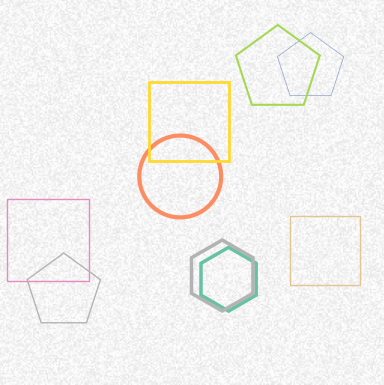[{"shape": "hexagon", "thickness": 2.5, "radius": 0.41, "center": [0.594, 0.275]}, {"shape": "circle", "thickness": 3, "radius": 0.53, "center": [0.468, 0.542]}, {"shape": "pentagon", "thickness": 0.5, "radius": 0.45, "center": [0.807, 0.825]}, {"shape": "square", "thickness": 1, "radius": 0.53, "center": [0.124, 0.377]}, {"shape": "pentagon", "thickness": 1.5, "radius": 0.57, "center": [0.722, 0.821]}, {"shape": "square", "thickness": 2, "radius": 0.52, "center": [0.49, 0.684]}, {"shape": "square", "thickness": 1, "radius": 0.45, "center": [0.845, 0.349]}, {"shape": "pentagon", "thickness": 1, "radius": 0.5, "center": [0.166, 0.243]}, {"shape": "hexagon", "thickness": 2.5, "radius": 0.46, "center": [0.577, 0.284]}]